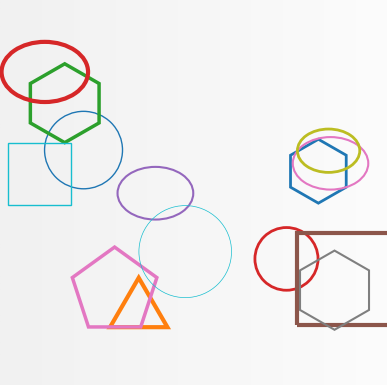[{"shape": "hexagon", "thickness": 2, "radius": 0.41, "center": [0.822, 0.555]}, {"shape": "circle", "thickness": 1, "radius": 0.5, "center": [0.216, 0.61]}, {"shape": "triangle", "thickness": 3, "radius": 0.43, "center": [0.358, 0.193]}, {"shape": "hexagon", "thickness": 2.5, "radius": 0.51, "center": [0.167, 0.732]}, {"shape": "oval", "thickness": 3, "radius": 0.56, "center": [0.116, 0.813]}, {"shape": "circle", "thickness": 2, "radius": 0.41, "center": [0.739, 0.328]}, {"shape": "oval", "thickness": 1.5, "radius": 0.49, "center": [0.401, 0.498]}, {"shape": "square", "thickness": 3, "radius": 0.6, "center": [0.886, 0.275]}, {"shape": "pentagon", "thickness": 2.5, "radius": 0.57, "center": [0.296, 0.244]}, {"shape": "oval", "thickness": 1.5, "radius": 0.49, "center": [0.853, 0.576]}, {"shape": "hexagon", "thickness": 1.5, "radius": 0.51, "center": [0.863, 0.246]}, {"shape": "oval", "thickness": 2, "radius": 0.4, "center": [0.848, 0.609]}, {"shape": "square", "thickness": 1, "radius": 0.4, "center": [0.102, 0.549]}, {"shape": "circle", "thickness": 0.5, "radius": 0.6, "center": [0.478, 0.346]}]